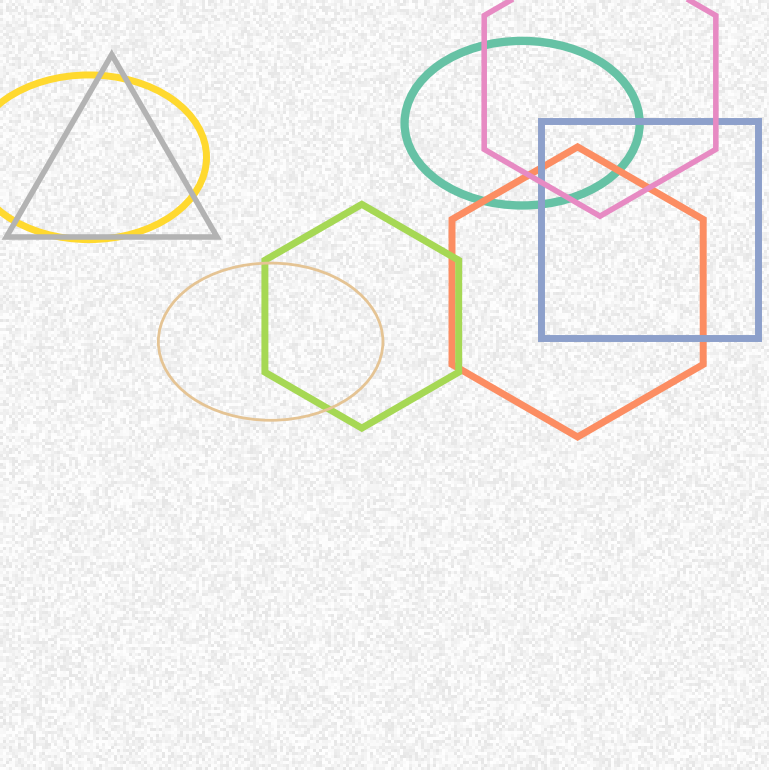[{"shape": "oval", "thickness": 3, "radius": 0.76, "center": [0.678, 0.84]}, {"shape": "hexagon", "thickness": 2.5, "radius": 0.94, "center": [0.75, 0.621]}, {"shape": "square", "thickness": 2.5, "radius": 0.7, "center": [0.844, 0.702]}, {"shape": "hexagon", "thickness": 2, "radius": 0.87, "center": [0.779, 0.893]}, {"shape": "hexagon", "thickness": 2.5, "radius": 0.73, "center": [0.47, 0.589]}, {"shape": "oval", "thickness": 2.5, "radius": 0.76, "center": [0.115, 0.796]}, {"shape": "oval", "thickness": 1, "radius": 0.73, "center": [0.351, 0.556]}, {"shape": "triangle", "thickness": 2, "radius": 0.79, "center": [0.145, 0.771]}]